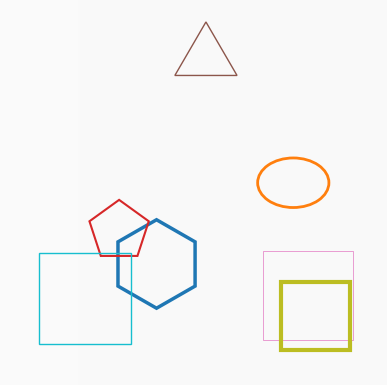[{"shape": "hexagon", "thickness": 2.5, "radius": 0.57, "center": [0.404, 0.314]}, {"shape": "oval", "thickness": 2, "radius": 0.46, "center": [0.757, 0.525]}, {"shape": "pentagon", "thickness": 1.5, "radius": 0.4, "center": [0.307, 0.4]}, {"shape": "triangle", "thickness": 1, "radius": 0.46, "center": [0.531, 0.85]}, {"shape": "square", "thickness": 0.5, "radius": 0.58, "center": [0.795, 0.233]}, {"shape": "square", "thickness": 3, "radius": 0.44, "center": [0.814, 0.18]}, {"shape": "square", "thickness": 1, "radius": 0.59, "center": [0.219, 0.225]}]